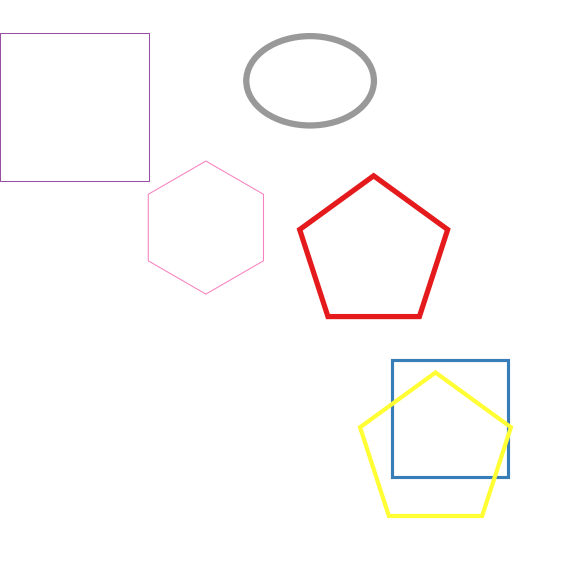[{"shape": "pentagon", "thickness": 2.5, "radius": 0.67, "center": [0.647, 0.56]}, {"shape": "square", "thickness": 1.5, "radius": 0.5, "center": [0.779, 0.274]}, {"shape": "square", "thickness": 0.5, "radius": 0.64, "center": [0.129, 0.814]}, {"shape": "pentagon", "thickness": 2, "radius": 0.69, "center": [0.754, 0.217]}, {"shape": "hexagon", "thickness": 0.5, "radius": 0.58, "center": [0.356, 0.605]}, {"shape": "oval", "thickness": 3, "radius": 0.55, "center": [0.537, 0.859]}]